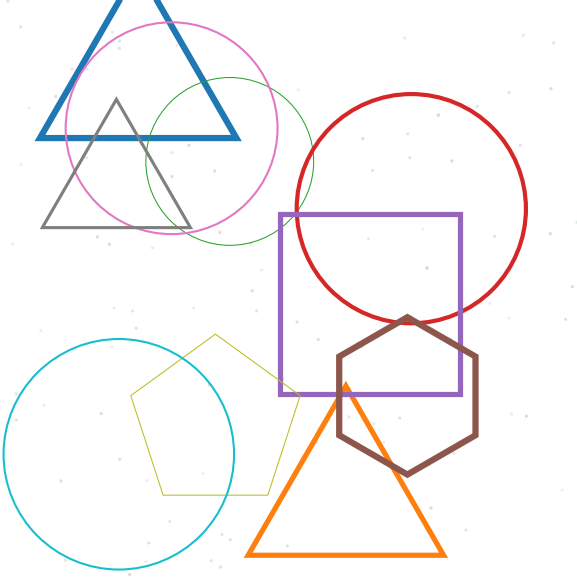[{"shape": "triangle", "thickness": 3, "radius": 0.98, "center": [0.239, 0.858]}, {"shape": "triangle", "thickness": 2.5, "radius": 0.98, "center": [0.599, 0.135]}, {"shape": "circle", "thickness": 0.5, "radius": 0.73, "center": [0.398, 0.72]}, {"shape": "circle", "thickness": 2, "radius": 0.99, "center": [0.712, 0.638]}, {"shape": "square", "thickness": 2.5, "radius": 0.78, "center": [0.64, 0.472]}, {"shape": "hexagon", "thickness": 3, "radius": 0.68, "center": [0.705, 0.314]}, {"shape": "circle", "thickness": 1, "radius": 0.92, "center": [0.297, 0.777]}, {"shape": "triangle", "thickness": 1.5, "radius": 0.74, "center": [0.202, 0.679]}, {"shape": "pentagon", "thickness": 0.5, "radius": 0.77, "center": [0.373, 0.266]}, {"shape": "circle", "thickness": 1, "radius": 1.0, "center": [0.206, 0.213]}]